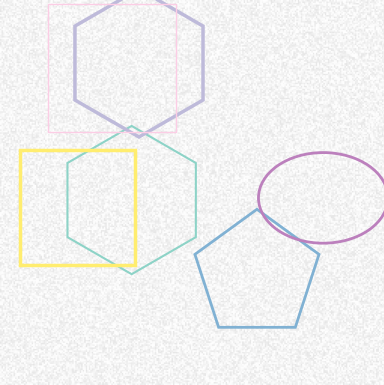[{"shape": "hexagon", "thickness": 1.5, "radius": 0.96, "center": [0.342, 0.48]}, {"shape": "hexagon", "thickness": 2.5, "radius": 0.96, "center": [0.361, 0.836]}, {"shape": "pentagon", "thickness": 2, "radius": 0.85, "center": [0.667, 0.287]}, {"shape": "square", "thickness": 1, "radius": 0.83, "center": [0.29, 0.824]}, {"shape": "oval", "thickness": 2, "radius": 0.84, "center": [0.839, 0.486]}, {"shape": "square", "thickness": 2.5, "radius": 0.75, "center": [0.201, 0.46]}]